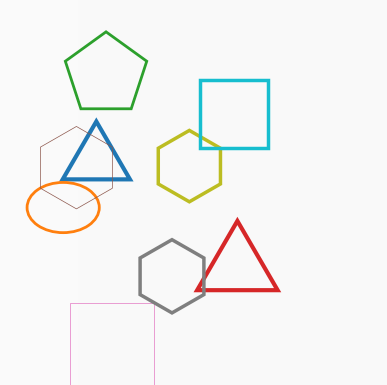[{"shape": "triangle", "thickness": 3, "radius": 0.5, "center": [0.249, 0.584]}, {"shape": "oval", "thickness": 2, "radius": 0.47, "center": [0.163, 0.461]}, {"shape": "pentagon", "thickness": 2, "radius": 0.55, "center": [0.274, 0.807]}, {"shape": "triangle", "thickness": 3, "radius": 0.6, "center": [0.613, 0.306]}, {"shape": "hexagon", "thickness": 0.5, "radius": 0.54, "center": [0.197, 0.564]}, {"shape": "square", "thickness": 0.5, "radius": 0.55, "center": [0.289, 0.103]}, {"shape": "hexagon", "thickness": 2.5, "radius": 0.48, "center": [0.444, 0.282]}, {"shape": "hexagon", "thickness": 2.5, "radius": 0.46, "center": [0.489, 0.569]}, {"shape": "square", "thickness": 2.5, "radius": 0.44, "center": [0.604, 0.705]}]